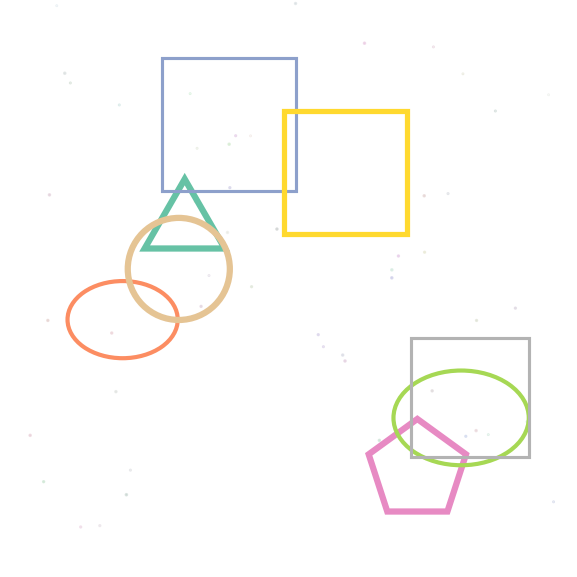[{"shape": "triangle", "thickness": 3, "radius": 0.4, "center": [0.32, 0.609]}, {"shape": "oval", "thickness": 2, "radius": 0.48, "center": [0.212, 0.446]}, {"shape": "square", "thickness": 1.5, "radius": 0.58, "center": [0.396, 0.783]}, {"shape": "pentagon", "thickness": 3, "radius": 0.44, "center": [0.723, 0.185]}, {"shape": "oval", "thickness": 2, "radius": 0.59, "center": [0.798, 0.276]}, {"shape": "square", "thickness": 2.5, "radius": 0.53, "center": [0.598, 0.7]}, {"shape": "circle", "thickness": 3, "radius": 0.44, "center": [0.31, 0.533]}, {"shape": "square", "thickness": 1.5, "radius": 0.51, "center": [0.814, 0.311]}]